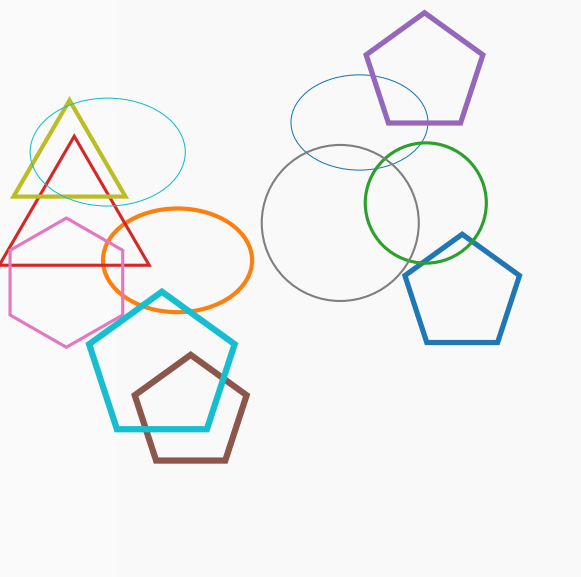[{"shape": "pentagon", "thickness": 2.5, "radius": 0.52, "center": [0.795, 0.49]}, {"shape": "oval", "thickness": 0.5, "radius": 0.59, "center": [0.618, 0.787]}, {"shape": "oval", "thickness": 2, "radius": 0.64, "center": [0.305, 0.548]}, {"shape": "circle", "thickness": 1.5, "radius": 0.52, "center": [0.733, 0.648]}, {"shape": "triangle", "thickness": 1.5, "radius": 0.74, "center": [0.128, 0.614]}, {"shape": "pentagon", "thickness": 2.5, "radius": 0.53, "center": [0.73, 0.872]}, {"shape": "pentagon", "thickness": 3, "radius": 0.51, "center": [0.328, 0.283]}, {"shape": "hexagon", "thickness": 1.5, "radius": 0.56, "center": [0.114, 0.51]}, {"shape": "circle", "thickness": 1, "radius": 0.68, "center": [0.585, 0.613]}, {"shape": "triangle", "thickness": 2, "radius": 0.56, "center": [0.12, 0.714]}, {"shape": "pentagon", "thickness": 3, "radius": 0.66, "center": [0.279, 0.362]}, {"shape": "oval", "thickness": 0.5, "radius": 0.67, "center": [0.185, 0.736]}]